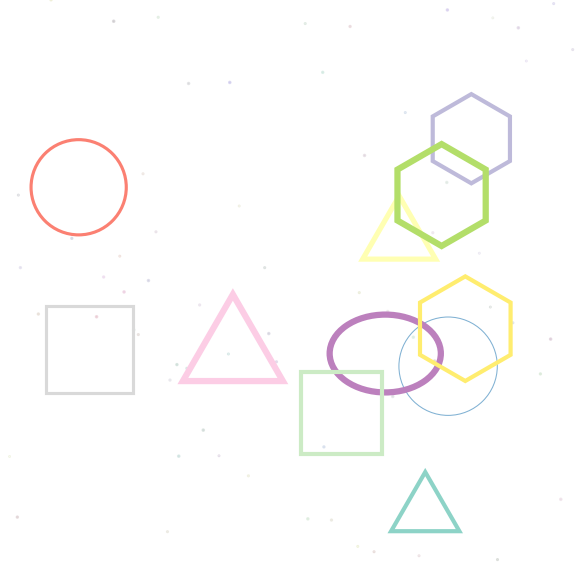[{"shape": "triangle", "thickness": 2, "radius": 0.34, "center": [0.736, 0.113]}, {"shape": "triangle", "thickness": 2.5, "radius": 0.36, "center": [0.691, 0.587]}, {"shape": "hexagon", "thickness": 2, "radius": 0.39, "center": [0.816, 0.759]}, {"shape": "circle", "thickness": 1.5, "radius": 0.41, "center": [0.136, 0.675]}, {"shape": "circle", "thickness": 0.5, "radius": 0.43, "center": [0.776, 0.365]}, {"shape": "hexagon", "thickness": 3, "radius": 0.44, "center": [0.765, 0.661]}, {"shape": "triangle", "thickness": 3, "radius": 0.5, "center": [0.403, 0.389]}, {"shape": "square", "thickness": 1.5, "radius": 0.38, "center": [0.155, 0.394]}, {"shape": "oval", "thickness": 3, "radius": 0.48, "center": [0.667, 0.387]}, {"shape": "square", "thickness": 2, "radius": 0.35, "center": [0.591, 0.284]}, {"shape": "hexagon", "thickness": 2, "radius": 0.45, "center": [0.806, 0.43]}]